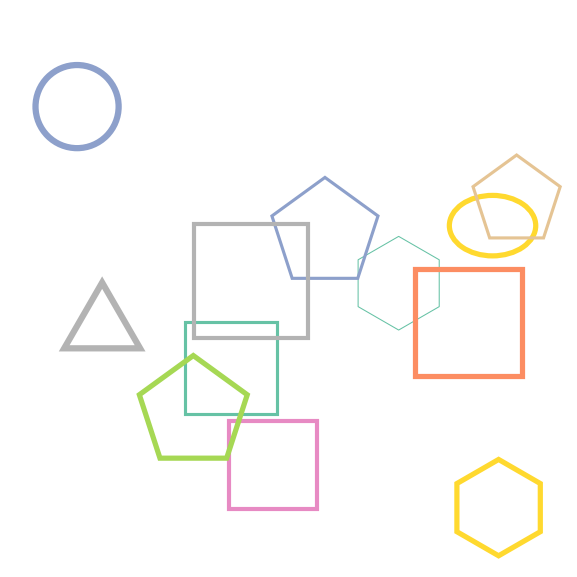[{"shape": "hexagon", "thickness": 0.5, "radius": 0.41, "center": [0.69, 0.509]}, {"shape": "square", "thickness": 1.5, "radius": 0.4, "center": [0.399, 0.362]}, {"shape": "square", "thickness": 2.5, "radius": 0.46, "center": [0.811, 0.441]}, {"shape": "circle", "thickness": 3, "radius": 0.36, "center": [0.133, 0.815]}, {"shape": "pentagon", "thickness": 1.5, "radius": 0.48, "center": [0.563, 0.595]}, {"shape": "square", "thickness": 2, "radius": 0.38, "center": [0.472, 0.194]}, {"shape": "pentagon", "thickness": 2.5, "radius": 0.49, "center": [0.335, 0.285]}, {"shape": "oval", "thickness": 2.5, "radius": 0.37, "center": [0.853, 0.608]}, {"shape": "hexagon", "thickness": 2.5, "radius": 0.42, "center": [0.863, 0.12]}, {"shape": "pentagon", "thickness": 1.5, "radius": 0.4, "center": [0.895, 0.651]}, {"shape": "triangle", "thickness": 3, "radius": 0.38, "center": [0.177, 0.434]}, {"shape": "square", "thickness": 2, "radius": 0.5, "center": [0.435, 0.512]}]